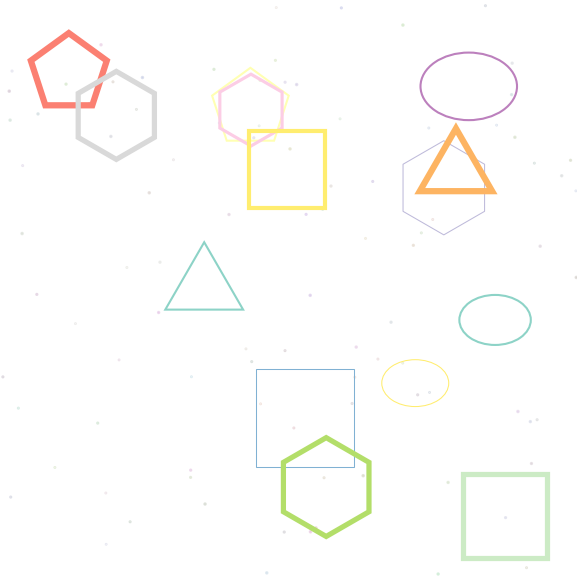[{"shape": "oval", "thickness": 1, "radius": 0.31, "center": [0.857, 0.445]}, {"shape": "triangle", "thickness": 1, "radius": 0.39, "center": [0.354, 0.502]}, {"shape": "pentagon", "thickness": 1, "radius": 0.35, "center": [0.434, 0.812]}, {"shape": "hexagon", "thickness": 0.5, "radius": 0.41, "center": [0.768, 0.674]}, {"shape": "pentagon", "thickness": 3, "radius": 0.35, "center": [0.119, 0.873]}, {"shape": "square", "thickness": 0.5, "radius": 0.43, "center": [0.528, 0.275]}, {"shape": "triangle", "thickness": 3, "radius": 0.36, "center": [0.79, 0.704]}, {"shape": "hexagon", "thickness": 2.5, "radius": 0.43, "center": [0.565, 0.156]}, {"shape": "hexagon", "thickness": 1.5, "radius": 0.31, "center": [0.435, 0.809]}, {"shape": "hexagon", "thickness": 2.5, "radius": 0.38, "center": [0.201, 0.799]}, {"shape": "oval", "thickness": 1, "radius": 0.42, "center": [0.812, 0.85]}, {"shape": "square", "thickness": 2.5, "radius": 0.36, "center": [0.874, 0.106]}, {"shape": "square", "thickness": 2, "radius": 0.33, "center": [0.497, 0.706]}, {"shape": "oval", "thickness": 0.5, "radius": 0.29, "center": [0.719, 0.336]}]